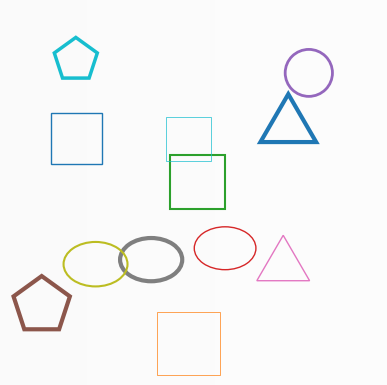[{"shape": "triangle", "thickness": 3, "radius": 0.42, "center": [0.744, 0.673]}, {"shape": "square", "thickness": 1, "radius": 0.33, "center": [0.197, 0.639]}, {"shape": "square", "thickness": 0.5, "radius": 0.41, "center": [0.486, 0.108]}, {"shape": "square", "thickness": 1.5, "radius": 0.35, "center": [0.509, 0.526]}, {"shape": "oval", "thickness": 1, "radius": 0.4, "center": [0.581, 0.355]}, {"shape": "circle", "thickness": 2, "radius": 0.3, "center": [0.797, 0.811]}, {"shape": "pentagon", "thickness": 3, "radius": 0.38, "center": [0.108, 0.207]}, {"shape": "triangle", "thickness": 1, "radius": 0.39, "center": [0.731, 0.31]}, {"shape": "oval", "thickness": 3, "radius": 0.4, "center": [0.39, 0.326]}, {"shape": "oval", "thickness": 1.5, "radius": 0.41, "center": [0.247, 0.314]}, {"shape": "square", "thickness": 0.5, "radius": 0.29, "center": [0.486, 0.639]}, {"shape": "pentagon", "thickness": 2.5, "radius": 0.29, "center": [0.196, 0.844]}]